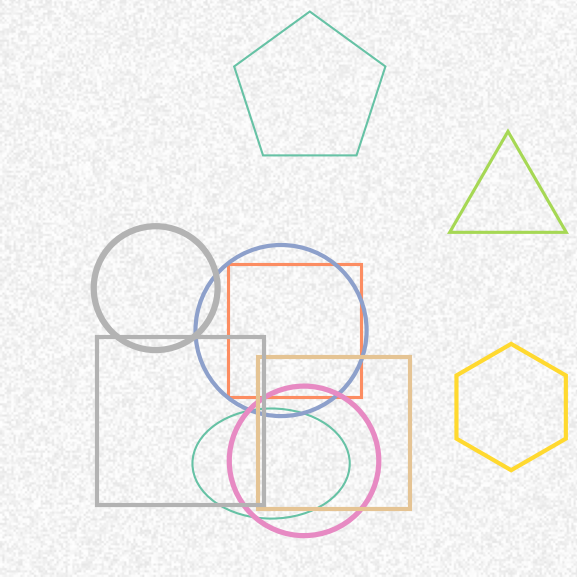[{"shape": "pentagon", "thickness": 1, "radius": 0.69, "center": [0.536, 0.841]}, {"shape": "oval", "thickness": 1, "radius": 0.68, "center": [0.469, 0.196]}, {"shape": "square", "thickness": 1.5, "radius": 0.58, "center": [0.51, 0.427]}, {"shape": "circle", "thickness": 2, "radius": 0.74, "center": [0.487, 0.427]}, {"shape": "circle", "thickness": 2.5, "radius": 0.65, "center": [0.526, 0.201]}, {"shape": "triangle", "thickness": 1.5, "radius": 0.58, "center": [0.88, 0.655]}, {"shape": "hexagon", "thickness": 2, "radius": 0.55, "center": [0.885, 0.294]}, {"shape": "square", "thickness": 2, "radius": 0.66, "center": [0.579, 0.25]}, {"shape": "square", "thickness": 2, "radius": 0.73, "center": [0.313, 0.27]}, {"shape": "circle", "thickness": 3, "radius": 0.54, "center": [0.27, 0.5]}]